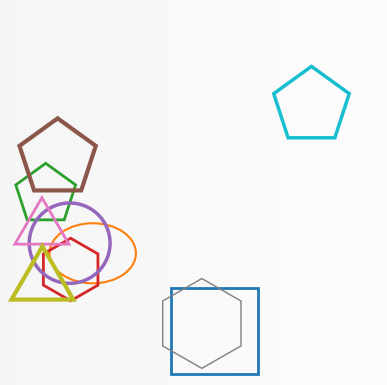[{"shape": "square", "thickness": 2, "radius": 0.56, "center": [0.553, 0.141]}, {"shape": "oval", "thickness": 1.5, "radius": 0.56, "center": [0.239, 0.342]}, {"shape": "pentagon", "thickness": 2, "radius": 0.41, "center": [0.118, 0.495]}, {"shape": "hexagon", "thickness": 2, "radius": 0.41, "center": [0.182, 0.3]}, {"shape": "circle", "thickness": 2.5, "radius": 0.52, "center": [0.18, 0.368]}, {"shape": "pentagon", "thickness": 3, "radius": 0.52, "center": [0.149, 0.589]}, {"shape": "triangle", "thickness": 2, "radius": 0.4, "center": [0.108, 0.406]}, {"shape": "hexagon", "thickness": 1, "radius": 0.58, "center": [0.521, 0.16]}, {"shape": "triangle", "thickness": 3, "radius": 0.46, "center": [0.109, 0.268]}, {"shape": "pentagon", "thickness": 2.5, "radius": 0.51, "center": [0.804, 0.725]}]